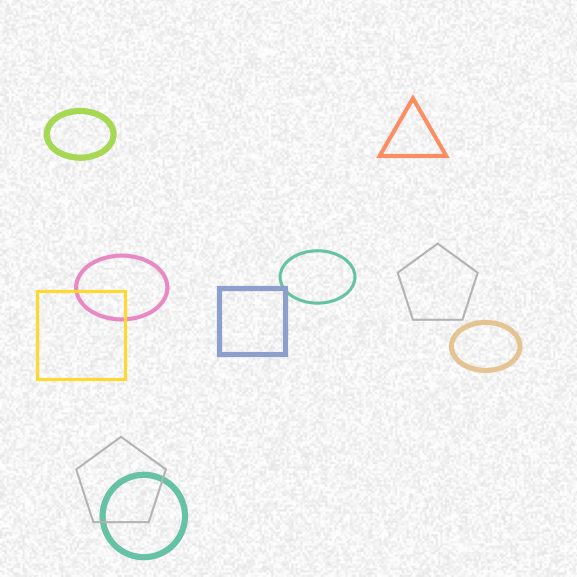[{"shape": "oval", "thickness": 1.5, "radius": 0.32, "center": [0.55, 0.52]}, {"shape": "circle", "thickness": 3, "radius": 0.36, "center": [0.249, 0.106]}, {"shape": "triangle", "thickness": 2, "radius": 0.33, "center": [0.715, 0.762]}, {"shape": "square", "thickness": 2.5, "radius": 0.29, "center": [0.436, 0.443]}, {"shape": "oval", "thickness": 2, "radius": 0.39, "center": [0.211, 0.501]}, {"shape": "oval", "thickness": 3, "radius": 0.29, "center": [0.139, 0.767]}, {"shape": "square", "thickness": 1.5, "radius": 0.38, "center": [0.14, 0.419]}, {"shape": "oval", "thickness": 2.5, "radius": 0.3, "center": [0.841, 0.399]}, {"shape": "pentagon", "thickness": 1, "radius": 0.36, "center": [0.758, 0.504]}, {"shape": "pentagon", "thickness": 1, "radius": 0.41, "center": [0.21, 0.161]}]